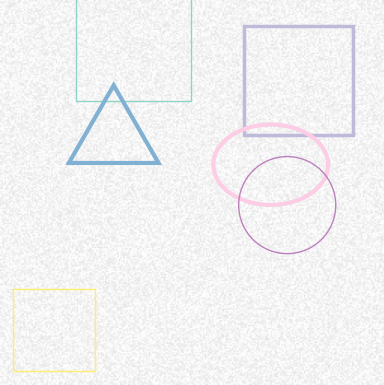[{"shape": "square", "thickness": 1, "radius": 0.75, "center": [0.346, 0.887]}, {"shape": "square", "thickness": 2.5, "radius": 0.71, "center": [0.775, 0.79]}, {"shape": "triangle", "thickness": 3, "radius": 0.67, "center": [0.295, 0.644]}, {"shape": "oval", "thickness": 3, "radius": 0.75, "center": [0.703, 0.572]}, {"shape": "circle", "thickness": 1, "radius": 0.63, "center": [0.746, 0.467]}, {"shape": "square", "thickness": 1, "radius": 0.53, "center": [0.14, 0.143]}]